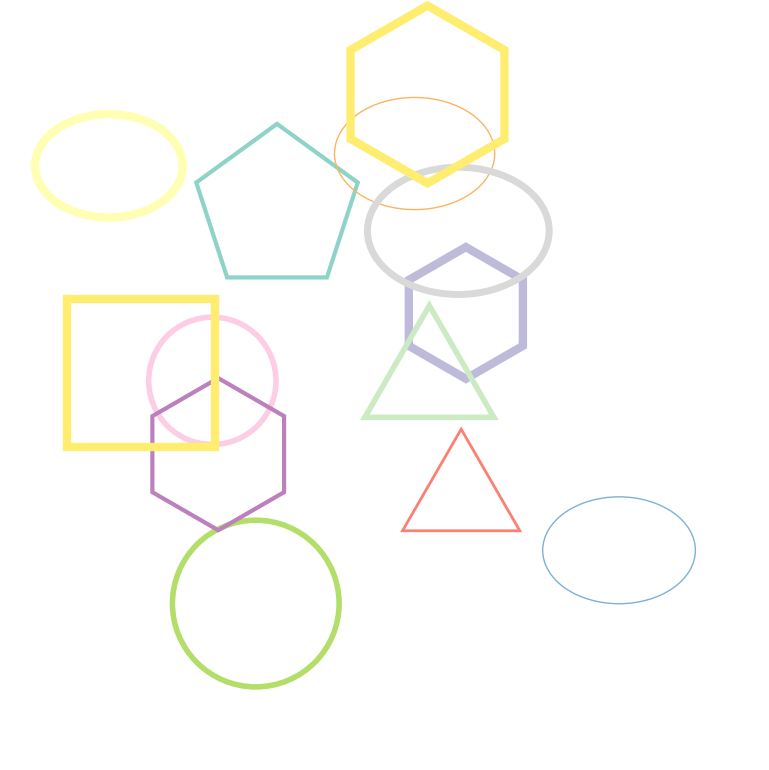[{"shape": "pentagon", "thickness": 1.5, "radius": 0.55, "center": [0.36, 0.729]}, {"shape": "oval", "thickness": 3, "radius": 0.48, "center": [0.141, 0.785]}, {"shape": "hexagon", "thickness": 3, "radius": 0.43, "center": [0.605, 0.594]}, {"shape": "triangle", "thickness": 1, "radius": 0.44, "center": [0.599, 0.355]}, {"shape": "oval", "thickness": 0.5, "radius": 0.5, "center": [0.804, 0.285]}, {"shape": "oval", "thickness": 0.5, "radius": 0.52, "center": [0.538, 0.801]}, {"shape": "circle", "thickness": 2, "radius": 0.54, "center": [0.332, 0.216]}, {"shape": "circle", "thickness": 2, "radius": 0.41, "center": [0.276, 0.505]}, {"shape": "oval", "thickness": 2.5, "radius": 0.59, "center": [0.595, 0.7]}, {"shape": "hexagon", "thickness": 1.5, "radius": 0.49, "center": [0.283, 0.41]}, {"shape": "triangle", "thickness": 2, "radius": 0.48, "center": [0.558, 0.506]}, {"shape": "hexagon", "thickness": 3, "radius": 0.58, "center": [0.555, 0.877]}, {"shape": "square", "thickness": 3, "radius": 0.48, "center": [0.183, 0.516]}]